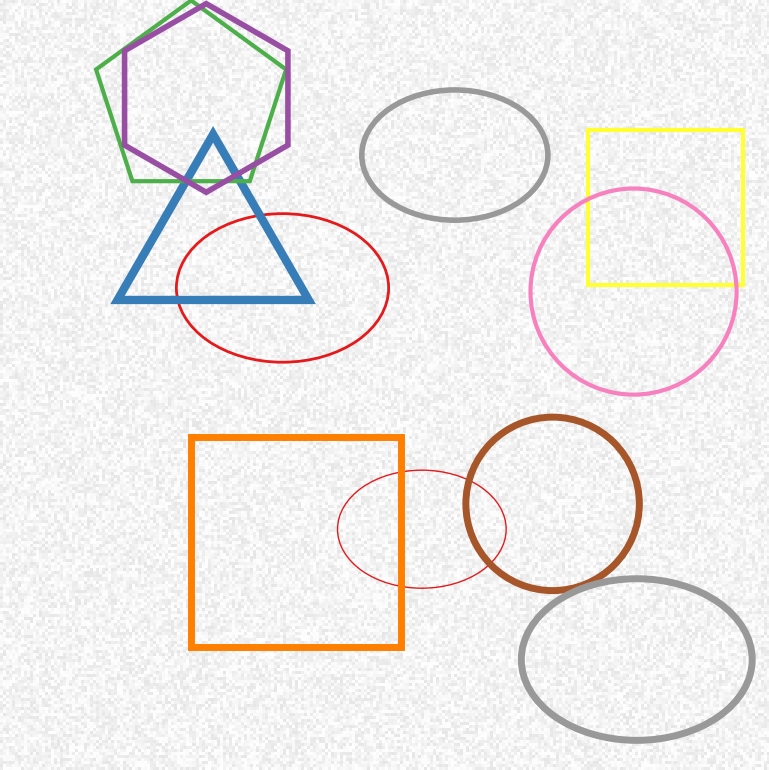[{"shape": "oval", "thickness": 0.5, "radius": 0.55, "center": [0.548, 0.313]}, {"shape": "oval", "thickness": 1, "radius": 0.69, "center": [0.367, 0.626]}, {"shape": "triangle", "thickness": 3, "radius": 0.72, "center": [0.277, 0.682]}, {"shape": "pentagon", "thickness": 1.5, "radius": 0.65, "center": [0.248, 0.87]}, {"shape": "hexagon", "thickness": 2, "radius": 0.61, "center": [0.268, 0.873]}, {"shape": "square", "thickness": 2.5, "radius": 0.68, "center": [0.385, 0.296]}, {"shape": "square", "thickness": 1.5, "radius": 0.5, "center": [0.864, 0.73]}, {"shape": "circle", "thickness": 2.5, "radius": 0.56, "center": [0.718, 0.346]}, {"shape": "circle", "thickness": 1.5, "radius": 0.67, "center": [0.823, 0.621]}, {"shape": "oval", "thickness": 2.5, "radius": 0.75, "center": [0.827, 0.143]}, {"shape": "oval", "thickness": 2, "radius": 0.6, "center": [0.591, 0.799]}]